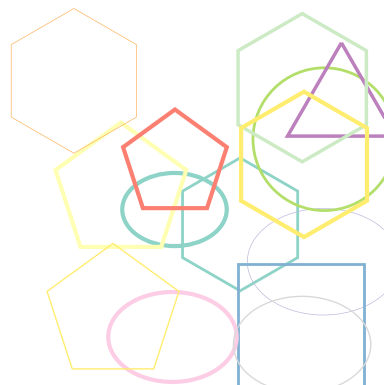[{"shape": "oval", "thickness": 3, "radius": 0.68, "center": [0.453, 0.456]}, {"shape": "hexagon", "thickness": 2, "radius": 0.86, "center": [0.624, 0.417]}, {"shape": "pentagon", "thickness": 3, "radius": 0.89, "center": [0.314, 0.503]}, {"shape": "oval", "thickness": 0.5, "radius": 0.99, "center": [0.84, 0.32]}, {"shape": "pentagon", "thickness": 3, "radius": 0.71, "center": [0.454, 0.574]}, {"shape": "square", "thickness": 2, "radius": 0.82, "center": [0.782, 0.152]}, {"shape": "hexagon", "thickness": 0.5, "radius": 0.94, "center": [0.192, 0.79]}, {"shape": "circle", "thickness": 2, "radius": 0.93, "center": [0.842, 0.638]}, {"shape": "oval", "thickness": 3, "radius": 0.83, "center": [0.448, 0.125]}, {"shape": "oval", "thickness": 1, "radius": 0.89, "center": [0.785, 0.105]}, {"shape": "triangle", "thickness": 2.5, "radius": 0.81, "center": [0.887, 0.727]}, {"shape": "hexagon", "thickness": 2.5, "radius": 0.96, "center": [0.785, 0.772]}, {"shape": "pentagon", "thickness": 1, "radius": 0.9, "center": [0.294, 0.188]}, {"shape": "hexagon", "thickness": 3, "radius": 0.94, "center": [0.79, 0.573]}]